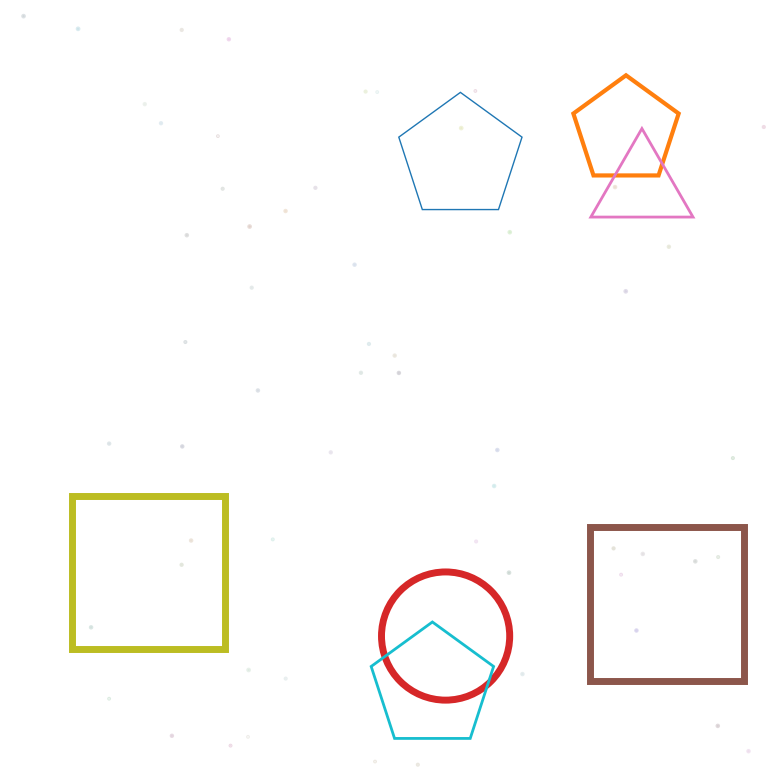[{"shape": "pentagon", "thickness": 0.5, "radius": 0.42, "center": [0.598, 0.796]}, {"shape": "pentagon", "thickness": 1.5, "radius": 0.36, "center": [0.813, 0.83]}, {"shape": "circle", "thickness": 2.5, "radius": 0.42, "center": [0.579, 0.174]}, {"shape": "square", "thickness": 2.5, "radius": 0.5, "center": [0.866, 0.216]}, {"shape": "triangle", "thickness": 1, "radius": 0.38, "center": [0.834, 0.756]}, {"shape": "square", "thickness": 2.5, "radius": 0.5, "center": [0.193, 0.257]}, {"shape": "pentagon", "thickness": 1, "radius": 0.42, "center": [0.562, 0.109]}]